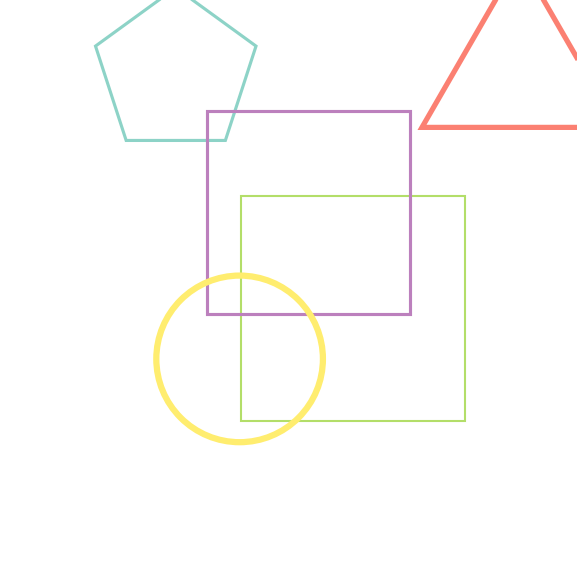[{"shape": "pentagon", "thickness": 1.5, "radius": 0.73, "center": [0.304, 0.874]}, {"shape": "triangle", "thickness": 2.5, "radius": 0.98, "center": [0.9, 0.876]}, {"shape": "square", "thickness": 1, "radius": 0.97, "center": [0.611, 0.465]}, {"shape": "square", "thickness": 1.5, "radius": 0.88, "center": [0.534, 0.631]}, {"shape": "circle", "thickness": 3, "radius": 0.72, "center": [0.415, 0.378]}]